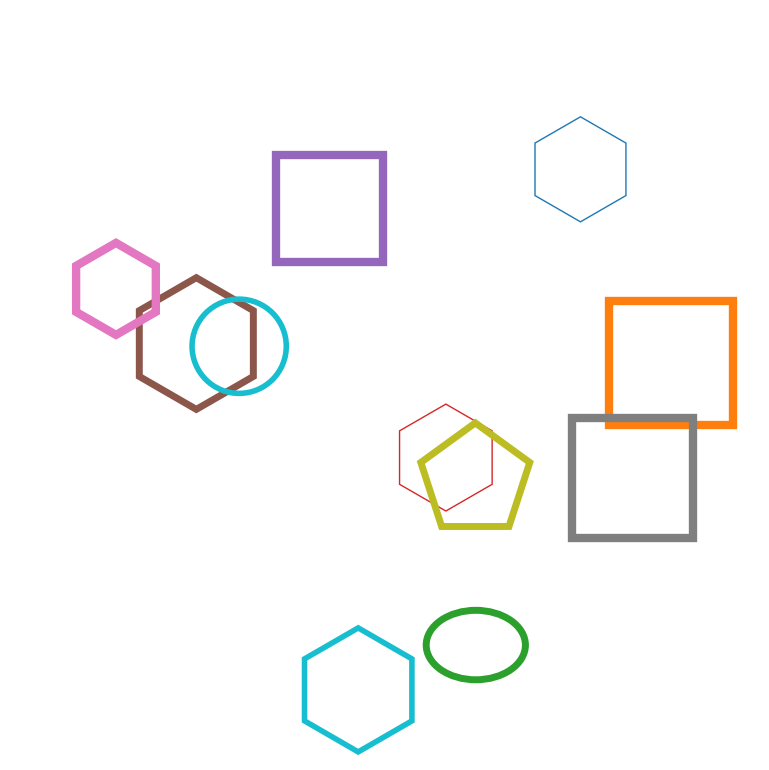[{"shape": "hexagon", "thickness": 0.5, "radius": 0.34, "center": [0.754, 0.78]}, {"shape": "square", "thickness": 3, "radius": 0.4, "center": [0.871, 0.529]}, {"shape": "oval", "thickness": 2.5, "radius": 0.32, "center": [0.618, 0.162]}, {"shape": "hexagon", "thickness": 0.5, "radius": 0.35, "center": [0.579, 0.406]}, {"shape": "square", "thickness": 3, "radius": 0.35, "center": [0.428, 0.73]}, {"shape": "hexagon", "thickness": 2.5, "radius": 0.43, "center": [0.255, 0.554]}, {"shape": "hexagon", "thickness": 3, "radius": 0.3, "center": [0.151, 0.625]}, {"shape": "square", "thickness": 3, "radius": 0.39, "center": [0.821, 0.379]}, {"shape": "pentagon", "thickness": 2.5, "radius": 0.37, "center": [0.617, 0.376]}, {"shape": "hexagon", "thickness": 2, "radius": 0.4, "center": [0.465, 0.104]}, {"shape": "circle", "thickness": 2, "radius": 0.31, "center": [0.311, 0.55]}]